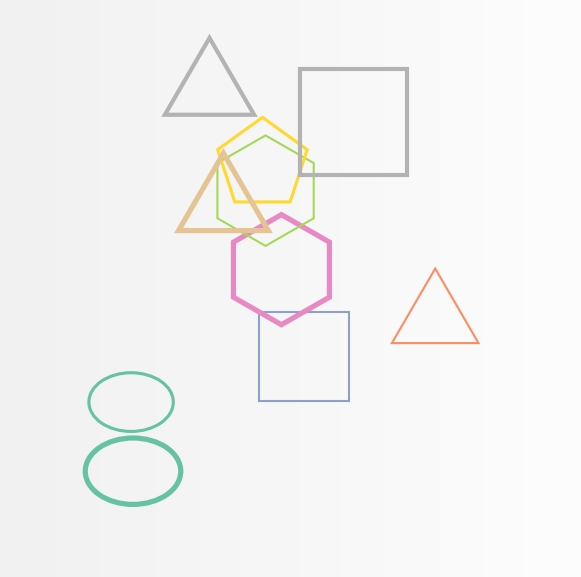[{"shape": "oval", "thickness": 2.5, "radius": 0.41, "center": [0.229, 0.183]}, {"shape": "oval", "thickness": 1.5, "radius": 0.36, "center": [0.226, 0.303]}, {"shape": "triangle", "thickness": 1, "radius": 0.43, "center": [0.749, 0.448]}, {"shape": "square", "thickness": 1, "radius": 0.39, "center": [0.523, 0.382]}, {"shape": "hexagon", "thickness": 2.5, "radius": 0.48, "center": [0.484, 0.532]}, {"shape": "hexagon", "thickness": 1, "radius": 0.48, "center": [0.457, 0.669]}, {"shape": "pentagon", "thickness": 1.5, "radius": 0.4, "center": [0.452, 0.715]}, {"shape": "triangle", "thickness": 2.5, "radius": 0.45, "center": [0.384, 0.644]}, {"shape": "triangle", "thickness": 2, "radius": 0.44, "center": [0.36, 0.845]}, {"shape": "square", "thickness": 2, "radius": 0.46, "center": [0.608, 0.788]}]